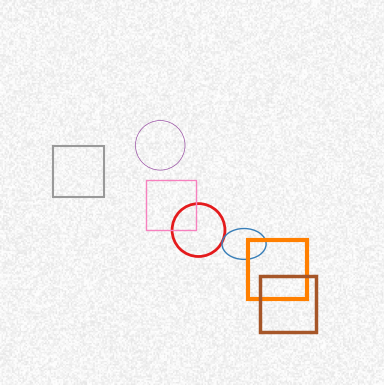[{"shape": "circle", "thickness": 2, "radius": 0.34, "center": [0.516, 0.402]}, {"shape": "oval", "thickness": 1, "radius": 0.29, "center": [0.634, 0.366]}, {"shape": "circle", "thickness": 0.5, "radius": 0.32, "center": [0.416, 0.623]}, {"shape": "square", "thickness": 3, "radius": 0.38, "center": [0.722, 0.3]}, {"shape": "square", "thickness": 2.5, "radius": 0.36, "center": [0.748, 0.21]}, {"shape": "square", "thickness": 1, "radius": 0.32, "center": [0.444, 0.468]}, {"shape": "square", "thickness": 1.5, "radius": 0.33, "center": [0.204, 0.556]}]